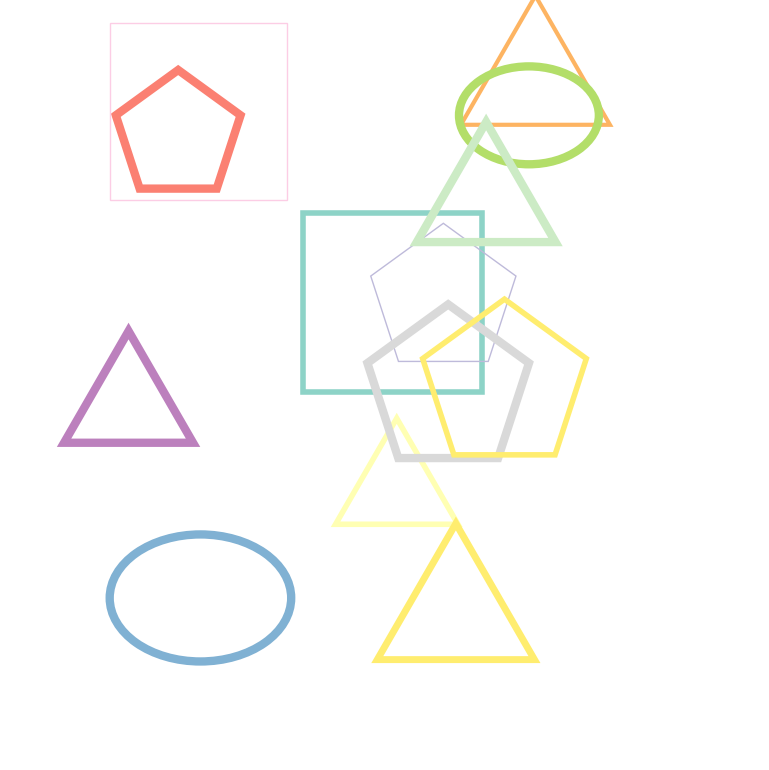[{"shape": "square", "thickness": 2, "radius": 0.58, "center": [0.51, 0.607]}, {"shape": "triangle", "thickness": 2, "radius": 0.46, "center": [0.515, 0.365]}, {"shape": "pentagon", "thickness": 0.5, "radius": 0.5, "center": [0.576, 0.611]}, {"shape": "pentagon", "thickness": 3, "radius": 0.43, "center": [0.231, 0.824]}, {"shape": "oval", "thickness": 3, "radius": 0.59, "center": [0.26, 0.223]}, {"shape": "triangle", "thickness": 1.5, "radius": 0.56, "center": [0.695, 0.894]}, {"shape": "oval", "thickness": 3, "radius": 0.45, "center": [0.687, 0.85]}, {"shape": "square", "thickness": 0.5, "radius": 0.57, "center": [0.257, 0.855]}, {"shape": "pentagon", "thickness": 3, "radius": 0.55, "center": [0.582, 0.494]}, {"shape": "triangle", "thickness": 3, "radius": 0.48, "center": [0.167, 0.473]}, {"shape": "triangle", "thickness": 3, "radius": 0.52, "center": [0.631, 0.738]}, {"shape": "pentagon", "thickness": 2, "radius": 0.56, "center": [0.655, 0.5]}, {"shape": "triangle", "thickness": 2.5, "radius": 0.59, "center": [0.592, 0.202]}]